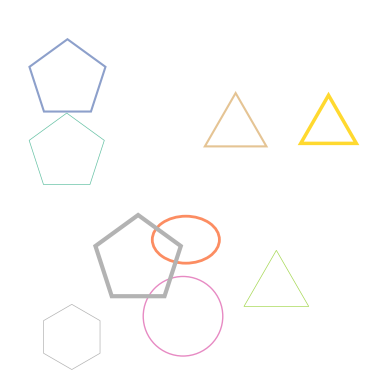[{"shape": "pentagon", "thickness": 0.5, "radius": 0.51, "center": [0.173, 0.604]}, {"shape": "oval", "thickness": 2, "radius": 0.44, "center": [0.483, 0.377]}, {"shape": "pentagon", "thickness": 1.5, "radius": 0.52, "center": [0.175, 0.794]}, {"shape": "circle", "thickness": 1, "radius": 0.52, "center": [0.475, 0.179]}, {"shape": "triangle", "thickness": 0.5, "radius": 0.49, "center": [0.718, 0.253]}, {"shape": "triangle", "thickness": 2.5, "radius": 0.42, "center": [0.853, 0.669]}, {"shape": "triangle", "thickness": 1.5, "radius": 0.46, "center": [0.612, 0.666]}, {"shape": "pentagon", "thickness": 3, "radius": 0.58, "center": [0.359, 0.325]}, {"shape": "hexagon", "thickness": 0.5, "radius": 0.42, "center": [0.186, 0.125]}]